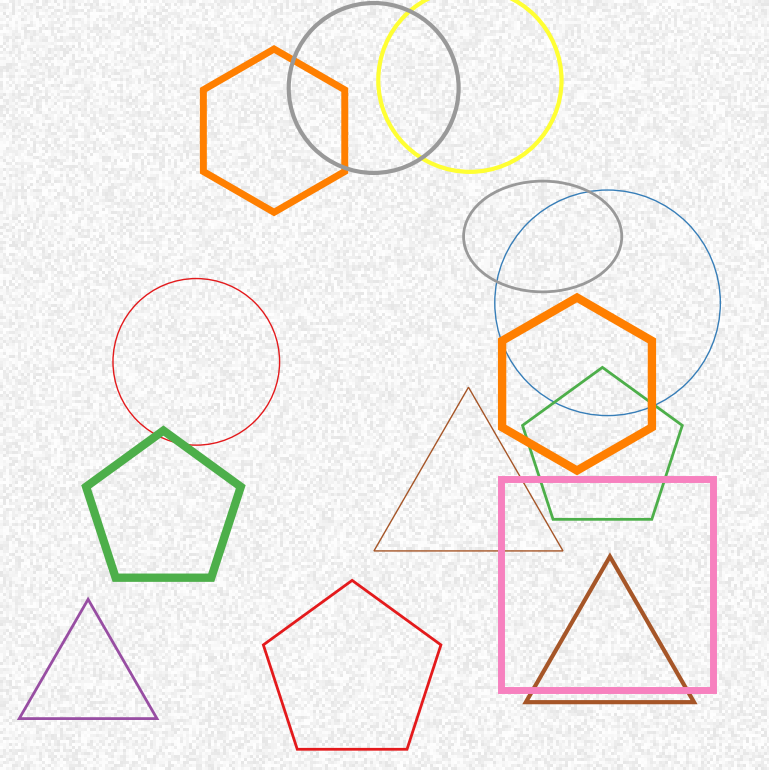[{"shape": "pentagon", "thickness": 1, "radius": 0.61, "center": [0.457, 0.125]}, {"shape": "circle", "thickness": 0.5, "radius": 0.54, "center": [0.255, 0.53]}, {"shape": "circle", "thickness": 0.5, "radius": 0.73, "center": [0.789, 0.607]}, {"shape": "pentagon", "thickness": 3, "radius": 0.53, "center": [0.212, 0.335]}, {"shape": "pentagon", "thickness": 1, "radius": 0.55, "center": [0.782, 0.414]}, {"shape": "triangle", "thickness": 1, "radius": 0.52, "center": [0.114, 0.118]}, {"shape": "hexagon", "thickness": 2.5, "radius": 0.53, "center": [0.356, 0.83]}, {"shape": "hexagon", "thickness": 3, "radius": 0.56, "center": [0.749, 0.501]}, {"shape": "circle", "thickness": 1.5, "radius": 0.59, "center": [0.61, 0.896]}, {"shape": "triangle", "thickness": 1.5, "radius": 0.63, "center": [0.792, 0.151]}, {"shape": "triangle", "thickness": 0.5, "radius": 0.71, "center": [0.608, 0.355]}, {"shape": "square", "thickness": 2.5, "radius": 0.69, "center": [0.788, 0.241]}, {"shape": "oval", "thickness": 1, "radius": 0.51, "center": [0.705, 0.693]}, {"shape": "circle", "thickness": 1.5, "radius": 0.55, "center": [0.485, 0.886]}]